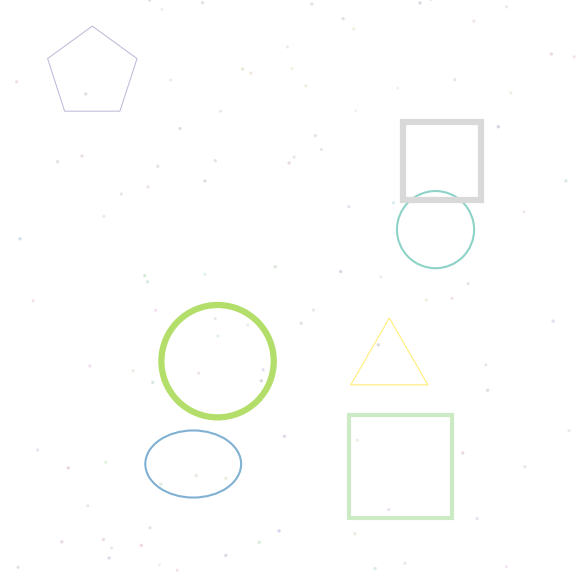[{"shape": "circle", "thickness": 1, "radius": 0.33, "center": [0.754, 0.602]}, {"shape": "pentagon", "thickness": 0.5, "radius": 0.41, "center": [0.16, 0.872]}, {"shape": "oval", "thickness": 1, "radius": 0.41, "center": [0.335, 0.196]}, {"shape": "circle", "thickness": 3, "radius": 0.49, "center": [0.377, 0.374]}, {"shape": "square", "thickness": 3, "radius": 0.34, "center": [0.765, 0.721]}, {"shape": "square", "thickness": 2, "radius": 0.44, "center": [0.694, 0.191]}, {"shape": "triangle", "thickness": 0.5, "radius": 0.39, "center": [0.674, 0.371]}]